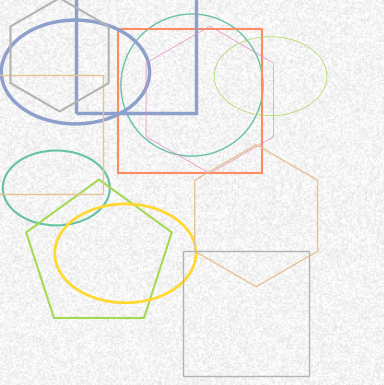[{"shape": "oval", "thickness": 1.5, "radius": 0.69, "center": [0.146, 0.512]}, {"shape": "circle", "thickness": 1, "radius": 0.92, "center": [0.499, 0.779]}, {"shape": "square", "thickness": 1.5, "radius": 0.93, "center": [0.494, 0.737]}, {"shape": "oval", "thickness": 2.5, "radius": 0.96, "center": [0.196, 0.813]}, {"shape": "square", "thickness": 2.5, "radius": 0.78, "center": [0.354, 0.861]}, {"shape": "hexagon", "thickness": 0.5, "radius": 0.96, "center": [0.545, 0.741]}, {"shape": "oval", "thickness": 0.5, "radius": 0.73, "center": [0.703, 0.802]}, {"shape": "pentagon", "thickness": 1.5, "radius": 0.99, "center": [0.257, 0.335]}, {"shape": "oval", "thickness": 2, "radius": 0.92, "center": [0.326, 0.342]}, {"shape": "square", "thickness": 1, "radius": 0.77, "center": [0.114, 0.65]}, {"shape": "hexagon", "thickness": 1, "radius": 0.92, "center": [0.665, 0.44]}, {"shape": "square", "thickness": 1, "radius": 0.82, "center": [0.638, 0.186]}, {"shape": "hexagon", "thickness": 1.5, "radius": 0.74, "center": [0.155, 0.858]}]